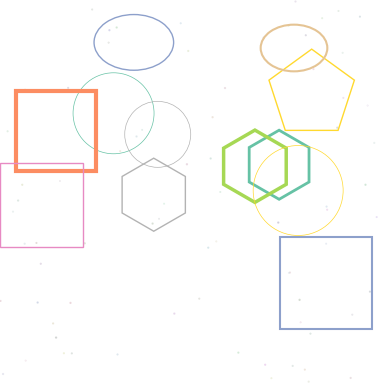[{"shape": "hexagon", "thickness": 2, "radius": 0.45, "center": [0.725, 0.572]}, {"shape": "circle", "thickness": 0.5, "radius": 0.53, "center": [0.295, 0.706]}, {"shape": "square", "thickness": 3, "radius": 0.51, "center": [0.146, 0.66]}, {"shape": "square", "thickness": 1.5, "radius": 0.6, "center": [0.847, 0.266]}, {"shape": "oval", "thickness": 1, "radius": 0.52, "center": [0.348, 0.89]}, {"shape": "square", "thickness": 1, "radius": 0.54, "center": [0.109, 0.467]}, {"shape": "hexagon", "thickness": 2.5, "radius": 0.47, "center": [0.662, 0.568]}, {"shape": "circle", "thickness": 0.5, "radius": 0.58, "center": [0.774, 0.505]}, {"shape": "pentagon", "thickness": 1, "radius": 0.58, "center": [0.81, 0.756]}, {"shape": "oval", "thickness": 1.5, "radius": 0.43, "center": [0.764, 0.875]}, {"shape": "hexagon", "thickness": 1, "radius": 0.47, "center": [0.399, 0.494]}, {"shape": "circle", "thickness": 0.5, "radius": 0.43, "center": [0.41, 0.651]}]